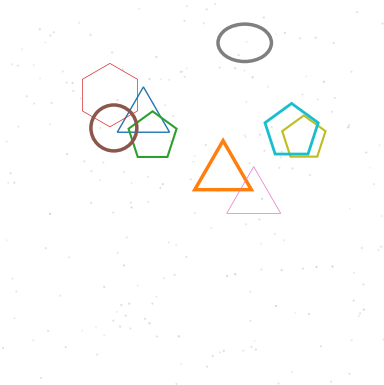[{"shape": "triangle", "thickness": 1, "radius": 0.39, "center": [0.373, 0.696]}, {"shape": "triangle", "thickness": 2.5, "radius": 0.42, "center": [0.579, 0.55]}, {"shape": "pentagon", "thickness": 1.5, "radius": 0.33, "center": [0.396, 0.645]}, {"shape": "hexagon", "thickness": 0.5, "radius": 0.41, "center": [0.285, 0.753]}, {"shape": "circle", "thickness": 2.5, "radius": 0.3, "center": [0.296, 0.668]}, {"shape": "triangle", "thickness": 0.5, "radius": 0.4, "center": [0.659, 0.486]}, {"shape": "oval", "thickness": 2.5, "radius": 0.35, "center": [0.636, 0.889]}, {"shape": "pentagon", "thickness": 1.5, "radius": 0.3, "center": [0.789, 0.641]}, {"shape": "pentagon", "thickness": 2, "radius": 0.36, "center": [0.757, 0.659]}]